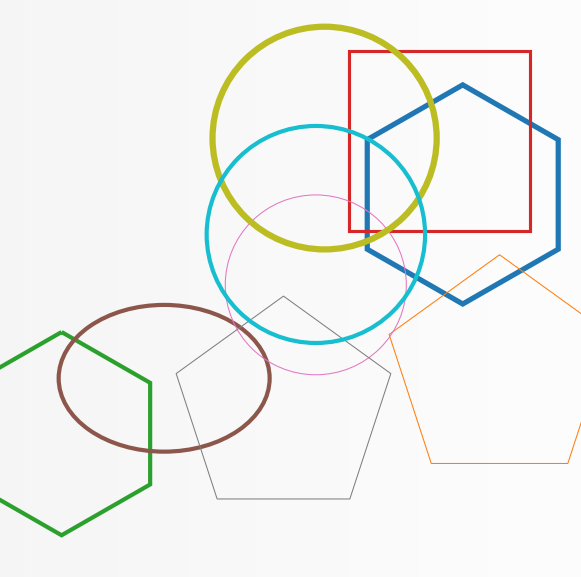[{"shape": "hexagon", "thickness": 2.5, "radius": 0.95, "center": [0.796, 0.662]}, {"shape": "pentagon", "thickness": 0.5, "radius": 1.0, "center": [0.859, 0.358]}, {"shape": "hexagon", "thickness": 2, "radius": 0.88, "center": [0.106, 0.248]}, {"shape": "square", "thickness": 1.5, "radius": 0.78, "center": [0.756, 0.755]}, {"shape": "oval", "thickness": 2, "radius": 0.91, "center": [0.282, 0.344]}, {"shape": "circle", "thickness": 0.5, "radius": 0.78, "center": [0.543, 0.506]}, {"shape": "pentagon", "thickness": 0.5, "radius": 0.97, "center": [0.488, 0.292]}, {"shape": "circle", "thickness": 3, "radius": 0.96, "center": [0.558, 0.76]}, {"shape": "circle", "thickness": 2, "radius": 0.94, "center": [0.543, 0.593]}]